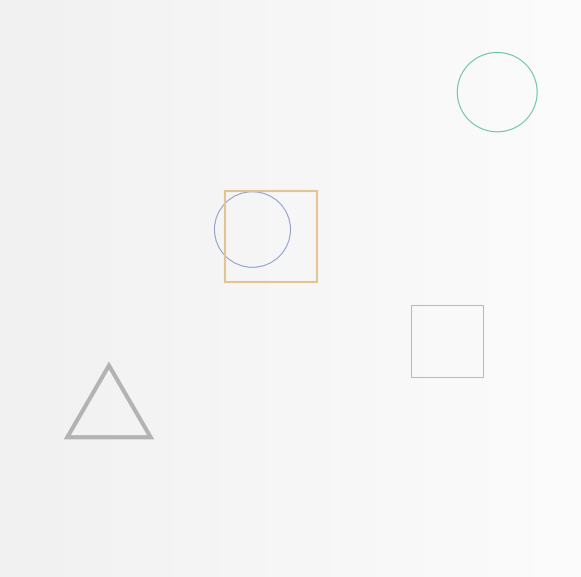[{"shape": "circle", "thickness": 0.5, "radius": 0.34, "center": [0.855, 0.84]}, {"shape": "circle", "thickness": 0.5, "radius": 0.33, "center": [0.434, 0.602]}, {"shape": "square", "thickness": 0.5, "radius": 0.31, "center": [0.769, 0.408]}, {"shape": "square", "thickness": 1, "radius": 0.39, "center": [0.467, 0.589]}, {"shape": "triangle", "thickness": 2, "radius": 0.41, "center": [0.187, 0.283]}]